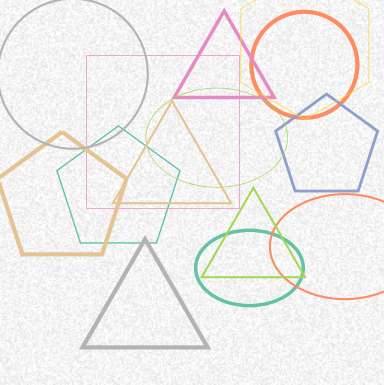[{"shape": "oval", "thickness": 2.5, "radius": 0.7, "center": [0.648, 0.304]}, {"shape": "pentagon", "thickness": 1, "radius": 0.84, "center": [0.308, 0.505]}, {"shape": "circle", "thickness": 3, "radius": 0.69, "center": [0.791, 0.832]}, {"shape": "oval", "thickness": 1.5, "radius": 0.97, "center": [0.896, 0.359]}, {"shape": "pentagon", "thickness": 2, "radius": 0.7, "center": [0.848, 0.616]}, {"shape": "triangle", "thickness": 2.5, "radius": 0.75, "center": [0.582, 0.822]}, {"shape": "square", "thickness": 0.5, "radius": 0.99, "center": [0.421, 0.659]}, {"shape": "oval", "thickness": 0.5, "radius": 0.92, "center": [0.563, 0.642]}, {"shape": "triangle", "thickness": 1.5, "radius": 0.77, "center": [0.658, 0.357]}, {"shape": "hexagon", "thickness": 0.5, "radius": 0.96, "center": [0.792, 0.882]}, {"shape": "pentagon", "thickness": 3, "radius": 0.88, "center": [0.161, 0.482]}, {"shape": "triangle", "thickness": 1.5, "radius": 0.89, "center": [0.447, 0.561]}, {"shape": "circle", "thickness": 1.5, "radius": 0.97, "center": [0.189, 0.808]}, {"shape": "triangle", "thickness": 3, "radius": 0.94, "center": [0.377, 0.191]}]